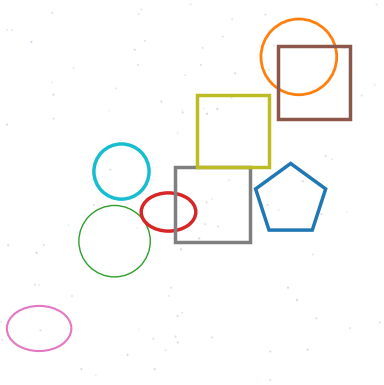[{"shape": "pentagon", "thickness": 2.5, "radius": 0.48, "center": [0.755, 0.48]}, {"shape": "circle", "thickness": 2, "radius": 0.49, "center": [0.776, 0.852]}, {"shape": "circle", "thickness": 1, "radius": 0.46, "center": [0.298, 0.374]}, {"shape": "oval", "thickness": 2.5, "radius": 0.35, "center": [0.438, 0.449]}, {"shape": "square", "thickness": 2.5, "radius": 0.47, "center": [0.816, 0.786]}, {"shape": "oval", "thickness": 1.5, "radius": 0.42, "center": [0.102, 0.147]}, {"shape": "square", "thickness": 2.5, "radius": 0.49, "center": [0.552, 0.469]}, {"shape": "square", "thickness": 2.5, "radius": 0.47, "center": [0.606, 0.659]}, {"shape": "circle", "thickness": 2.5, "radius": 0.36, "center": [0.316, 0.554]}]